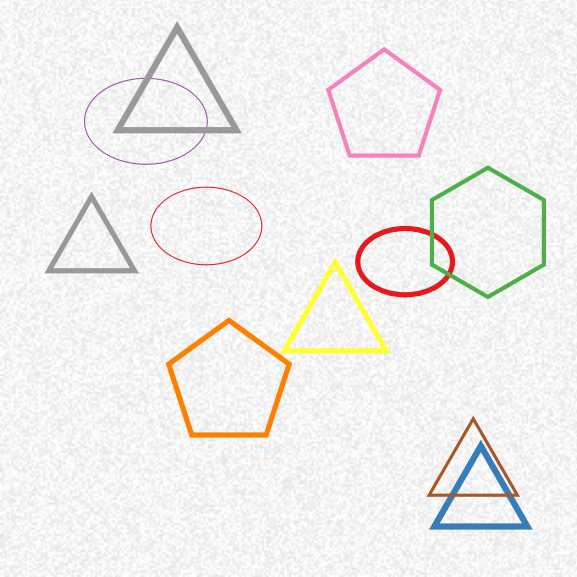[{"shape": "oval", "thickness": 2.5, "radius": 0.41, "center": [0.702, 0.546]}, {"shape": "oval", "thickness": 0.5, "radius": 0.48, "center": [0.357, 0.608]}, {"shape": "triangle", "thickness": 3, "radius": 0.46, "center": [0.833, 0.134]}, {"shape": "hexagon", "thickness": 2, "radius": 0.56, "center": [0.845, 0.597]}, {"shape": "oval", "thickness": 0.5, "radius": 0.53, "center": [0.253, 0.789]}, {"shape": "pentagon", "thickness": 2.5, "radius": 0.55, "center": [0.396, 0.335]}, {"shape": "triangle", "thickness": 2.5, "radius": 0.51, "center": [0.581, 0.443]}, {"shape": "triangle", "thickness": 1.5, "radius": 0.44, "center": [0.819, 0.186]}, {"shape": "pentagon", "thickness": 2, "radius": 0.51, "center": [0.665, 0.812]}, {"shape": "triangle", "thickness": 2.5, "radius": 0.43, "center": [0.159, 0.573]}, {"shape": "triangle", "thickness": 3, "radius": 0.59, "center": [0.307, 0.833]}]